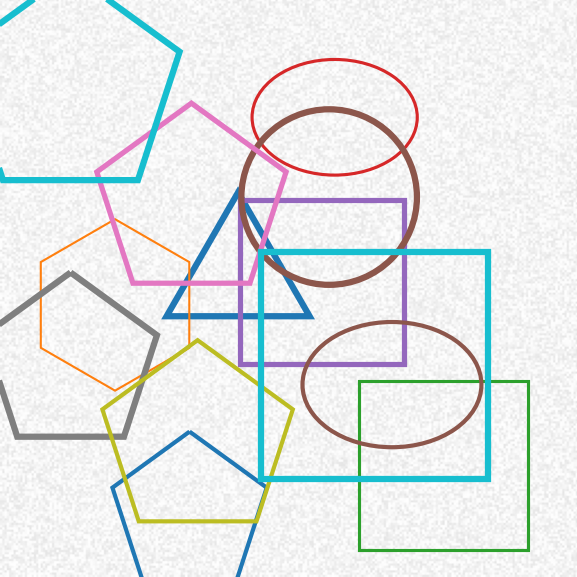[{"shape": "triangle", "thickness": 3, "radius": 0.71, "center": [0.412, 0.523]}, {"shape": "pentagon", "thickness": 2, "radius": 0.7, "center": [0.328, 0.111]}, {"shape": "hexagon", "thickness": 1, "radius": 0.74, "center": [0.199, 0.471]}, {"shape": "square", "thickness": 1.5, "radius": 0.73, "center": [0.768, 0.193]}, {"shape": "oval", "thickness": 1.5, "radius": 0.72, "center": [0.58, 0.796]}, {"shape": "square", "thickness": 2.5, "radius": 0.71, "center": [0.558, 0.511]}, {"shape": "circle", "thickness": 3, "radius": 0.76, "center": [0.57, 0.658]}, {"shape": "oval", "thickness": 2, "radius": 0.77, "center": [0.679, 0.333]}, {"shape": "pentagon", "thickness": 2.5, "radius": 0.86, "center": [0.331, 0.648]}, {"shape": "pentagon", "thickness": 3, "radius": 0.79, "center": [0.122, 0.37]}, {"shape": "pentagon", "thickness": 2, "radius": 0.87, "center": [0.342, 0.237]}, {"shape": "pentagon", "thickness": 3, "radius": 0.99, "center": [0.122, 0.848]}, {"shape": "square", "thickness": 3, "radius": 0.98, "center": [0.648, 0.367]}]